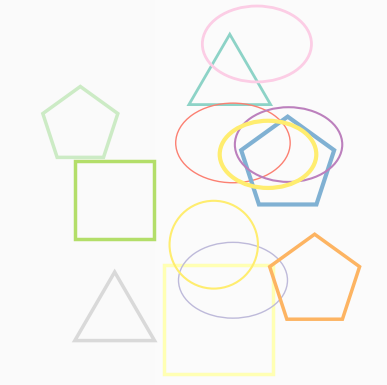[{"shape": "triangle", "thickness": 2, "radius": 0.61, "center": [0.593, 0.789]}, {"shape": "square", "thickness": 2.5, "radius": 0.71, "center": [0.564, 0.17]}, {"shape": "oval", "thickness": 1, "radius": 0.7, "center": [0.601, 0.272]}, {"shape": "oval", "thickness": 1, "radius": 0.74, "center": [0.601, 0.629]}, {"shape": "pentagon", "thickness": 3, "radius": 0.63, "center": [0.742, 0.571]}, {"shape": "pentagon", "thickness": 2.5, "radius": 0.61, "center": [0.812, 0.27]}, {"shape": "square", "thickness": 2.5, "radius": 0.51, "center": [0.295, 0.48]}, {"shape": "oval", "thickness": 2, "radius": 0.7, "center": [0.663, 0.886]}, {"shape": "triangle", "thickness": 2.5, "radius": 0.59, "center": [0.296, 0.175]}, {"shape": "oval", "thickness": 1.5, "radius": 0.69, "center": [0.745, 0.625]}, {"shape": "pentagon", "thickness": 2.5, "radius": 0.51, "center": [0.207, 0.674]}, {"shape": "oval", "thickness": 3, "radius": 0.62, "center": [0.692, 0.599]}, {"shape": "circle", "thickness": 1.5, "radius": 0.57, "center": [0.552, 0.364]}]